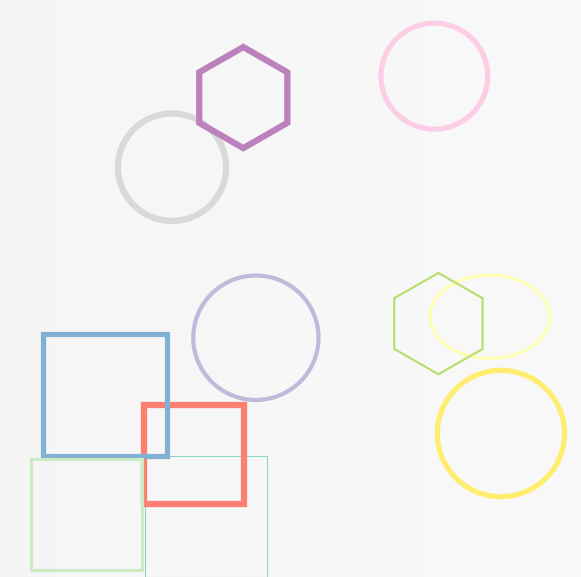[{"shape": "square", "thickness": 0.5, "radius": 0.52, "center": [0.355, 0.105]}, {"shape": "oval", "thickness": 1.5, "radius": 0.51, "center": [0.843, 0.451]}, {"shape": "circle", "thickness": 2, "radius": 0.54, "center": [0.44, 0.414]}, {"shape": "square", "thickness": 3, "radius": 0.43, "center": [0.334, 0.212]}, {"shape": "square", "thickness": 2.5, "radius": 0.53, "center": [0.181, 0.315]}, {"shape": "hexagon", "thickness": 1, "radius": 0.44, "center": [0.754, 0.439]}, {"shape": "circle", "thickness": 2.5, "radius": 0.46, "center": [0.747, 0.867]}, {"shape": "circle", "thickness": 3, "radius": 0.47, "center": [0.296, 0.71]}, {"shape": "hexagon", "thickness": 3, "radius": 0.44, "center": [0.419, 0.83]}, {"shape": "square", "thickness": 1.5, "radius": 0.48, "center": [0.149, 0.108]}, {"shape": "circle", "thickness": 2.5, "radius": 0.55, "center": [0.862, 0.249]}]